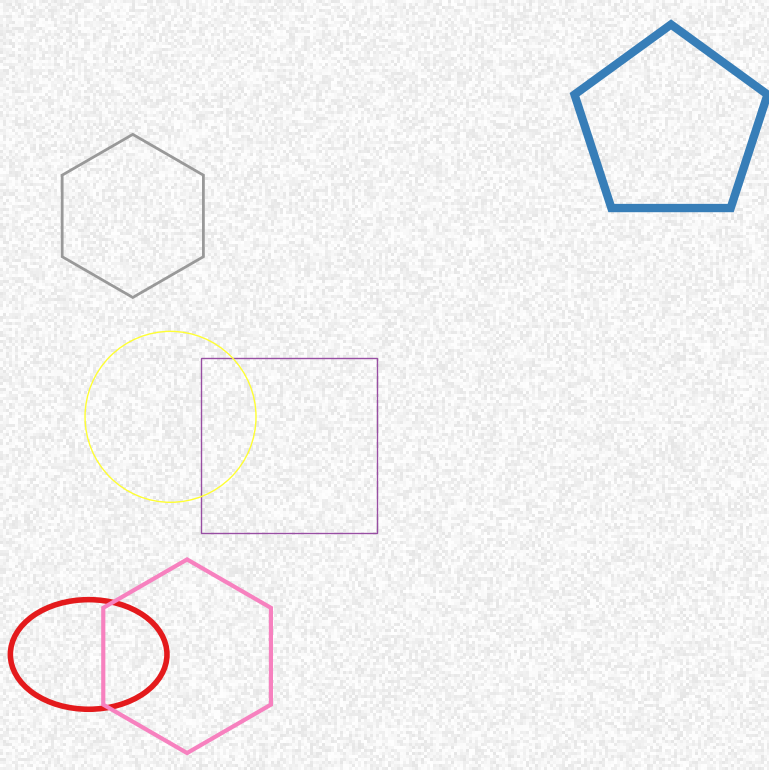[{"shape": "oval", "thickness": 2, "radius": 0.51, "center": [0.115, 0.15]}, {"shape": "pentagon", "thickness": 3, "radius": 0.66, "center": [0.871, 0.836]}, {"shape": "square", "thickness": 0.5, "radius": 0.57, "center": [0.376, 0.422]}, {"shape": "circle", "thickness": 0.5, "radius": 0.56, "center": [0.221, 0.459]}, {"shape": "hexagon", "thickness": 1.5, "radius": 0.63, "center": [0.243, 0.148]}, {"shape": "hexagon", "thickness": 1, "radius": 0.53, "center": [0.172, 0.72]}]